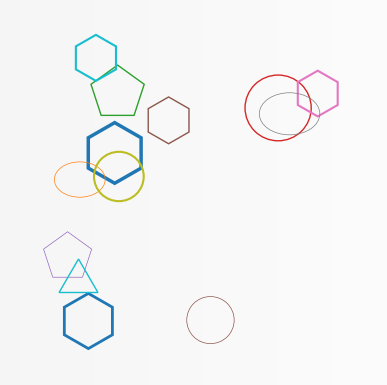[{"shape": "hexagon", "thickness": 2, "radius": 0.36, "center": [0.228, 0.166]}, {"shape": "hexagon", "thickness": 2.5, "radius": 0.39, "center": [0.296, 0.603]}, {"shape": "oval", "thickness": 0.5, "radius": 0.33, "center": [0.206, 0.534]}, {"shape": "pentagon", "thickness": 1, "radius": 0.36, "center": [0.303, 0.759]}, {"shape": "circle", "thickness": 1, "radius": 0.43, "center": [0.718, 0.72]}, {"shape": "pentagon", "thickness": 0.5, "radius": 0.33, "center": [0.174, 0.333]}, {"shape": "hexagon", "thickness": 1, "radius": 0.3, "center": [0.435, 0.687]}, {"shape": "circle", "thickness": 0.5, "radius": 0.31, "center": [0.543, 0.169]}, {"shape": "hexagon", "thickness": 1.5, "radius": 0.3, "center": [0.82, 0.757]}, {"shape": "oval", "thickness": 0.5, "radius": 0.39, "center": [0.747, 0.704]}, {"shape": "circle", "thickness": 1.5, "radius": 0.32, "center": [0.307, 0.542]}, {"shape": "hexagon", "thickness": 1.5, "radius": 0.3, "center": [0.248, 0.85]}, {"shape": "triangle", "thickness": 1, "radius": 0.29, "center": [0.203, 0.269]}]